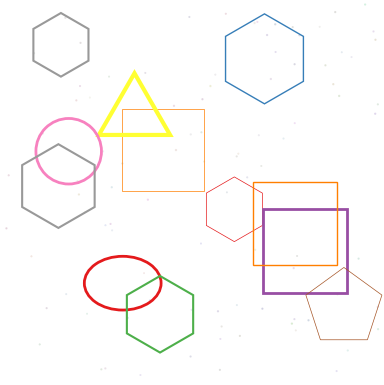[{"shape": "hexagon", "thickness": 0.5, "radius": 0.42, "center": [0.609, 0.456]}, {"shape": "oval", "thickness": 2, "radius": 0.5, "center": [0.319, 0.264]}, {"shape": "hexagon", "thickness": 1, "radius": 0.58, "center": [0.687, 0.847]}, {"shape": "hexagon", "thickness": 1.5, "radius": 0.5, "center": [0.416, 0.184]}, {"shape": "square", "thickness": 2, "radius": 0.55, "center": [0.792, 0.348]}, {"shape": "square", "thickness": 0.5, "radius": 0.53, "center": [0.423, 0.61]}, {"shape": "square", "thickness": 1, "radius": 0.54, "center": [0.766, 0.42]}, {"shape": "triangle", "thickness": 3, "radius": 0.53, "center": [0.349, 0.703]}, {"shape": "pentagon", "thickness": 0.5, "radius": 0.52, "center": [0.893, 0.201]}, {"shape": "circle", "thickness": 2, "radius": 0.43, "center": [0.178, 0.607]}, {"shape": "hexagon", "thickness": 1.5, "radius": 0.54, "center": [0.152, 0.517]}, {"shape": "hexagon", "thickness": 1.5, "radius": 0.41, "center": [0.158, 0.884]}]